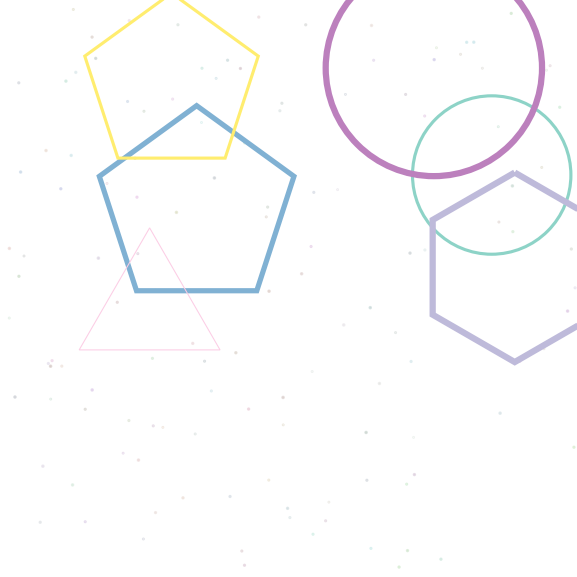[{"shape": "circle", "thickness": 1.5, "radius": 0.69, "center": [0.851, 0.696]}, {"shape": "hexagon", "thickness": 3, "radius": 0.82, "center": [0.891, 0.536]}, {"shape": "pentagon", "thickness": 2.5, "radius": 0.89, "center": [0.341, 0.639]}, {"shape": "triangle", "thickness": 0.5, "radius": 0.7, "center": [0.259, 0.464]}, {"shape": "circle", "thickness": 3, "radius": 0.94, "center": [0.751, 0.881]}, {"shape": "pentagon", "thickness": 1.5, "radius": 0.79, "center": [0.297, 0.853]}]